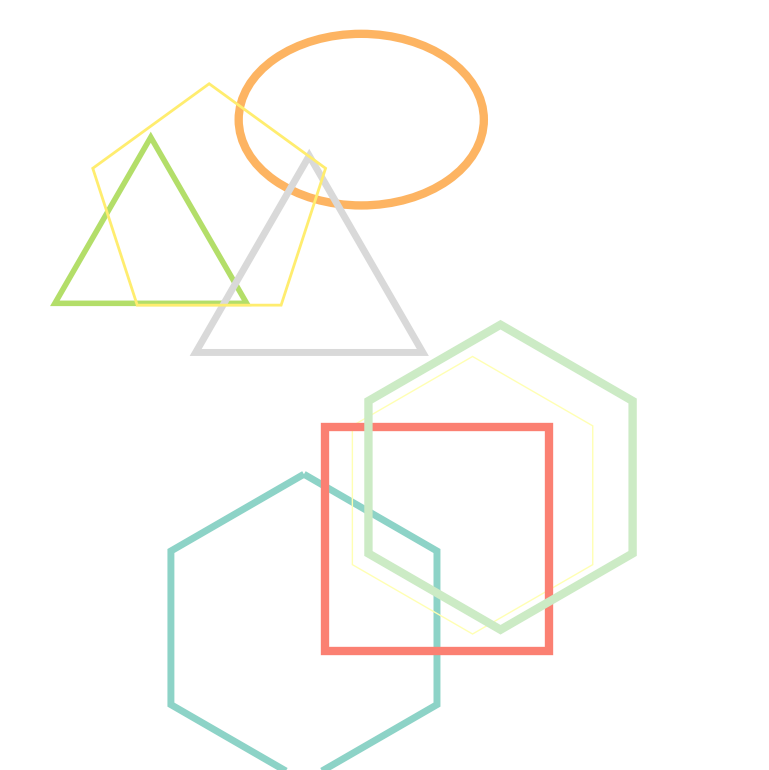[{"shape": "hexagon", "thickness": 2.5, "radius": 1.0, "center": [0.395, 0.185]}, {"shape": "hexagon", "thickness": 0.5, "radius": 0.9, "center": [0.614, 0.357]}, {"shape": "square", "thickness": 3, "radius": 0.73, "center": [0.568, 0.3]}, {"shape": "oval", "thickness": 3, "radius": 0.8, "center": [0.469, 0.845]}, {"shape": "triangle", "thickness": 2, "radius": 0.72, "center": [0.196, 0.678]}, {"shape": "triangle", "thickness": 2.5, "radius": 0.85, "center": [0.402, 0.627]}, {"shape": "hexagon", "thickness": 3, "radius": 0.99, "center": [0.65, 0.38]}, {"shape": "pentagon", "thickness": 1, "radius": 0.79, "center": [0.272, 0.732]}]